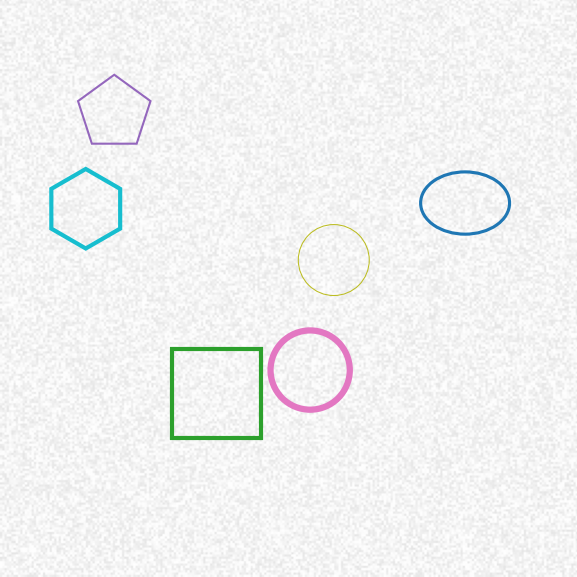[{"shape": "oval", "thickness": 1.5, "radius": 0.39, "center": [0.805, 0.648]}, {"shape": "square", "thickness": 2, "radius": 0.38, "center": [0.375, 0.318]}, {"shape": "pentagon", "thickness": 1, "radius": 0.33, "center": [0.198, 0.804]}, {"shape": "circle", "thickness": 3, "radius": 0.34, "center": [0.537, 0.358]}, {"shape": "circle", "thickness": 0.5, "radius": 0.31, "center": [0.578, 0.549]}, {"shape": "hexagon", "thickness": 2, "radius": 0.34, "center": [0.148, 0.638]}]